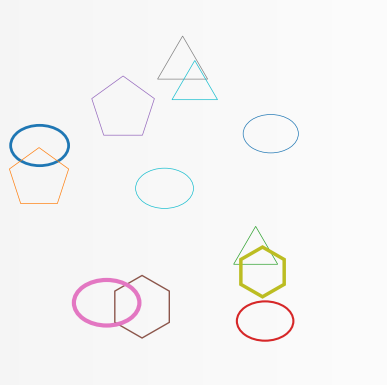[{"shape": "oval", "thickness": 2, "radius": 0.37, "center": [0.102, 0.622]}, {"shape": "oval", "thickness": 0.5, "radius": 0.36, "center": [0.699, 0.653]}, {"shape": "pentagon", "thickness": 0.5, "radius": 0.4, "center": [0.101, 0.536]}, {"shape": "triangle", "thickness": 0.5, "radius": 0.33, "center": [0.66, 0.346]}, {"shape": "oval", "thickness": 1.5, "radius": 0.36, "center": [0.684, 0.166]}, {"shape": "pentagon", "thickness": 0.5, "radius": 0.42, "center": [0.318, 0.718]}, {"shape": "hexagon", "thickness": 1, "radius": 0.41, "center": [0.367, 0.203]}, {"shape": "oval", "thickness": 3, "radius": 0.42, "center": [0.275, 0.214]}, {"shape": "triangle", "thickness": 0.5, "radius": 0.37, "center": [0.471, 0.832]}, {"shape": "hexagon", "thickness": 2.5, "radius": 0.32, "center": [0.677, 0.294]}, {"shape": "triangle", "thickness": 0.5, "radius": 0.34, "center": [0.503, 0.775]}, {"shape": "oval", "thickness": 0.5, "radius": 0.37, "center": [0.425, 0.511]}]